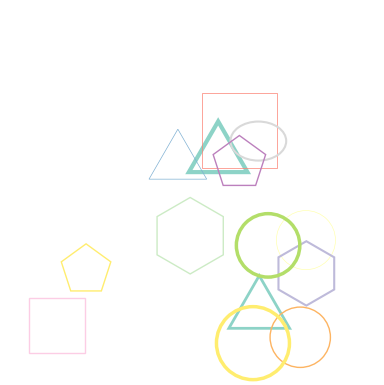[{"shape": "triangle", "thickness": 2, "radius": 0.46, "center": [0.673, 0.193]}, {"shape": "triangle", "thickness": 3, "radius": 0.44, "center": [0.567, 0.597]}, {"shape": "circle", "thickness": 0.5, "radius": 0.38, "center": [0.795, 0.376]}, {"shape": "hexagon", "thickness": 1.5, "radius": 0.42, "center": [0.796, 0.29]}, {"shape": "square", "thickness": 0.5, "radius": 0.49, "center": [0.622, 0.662]}, {"shape": "triangle", "thickness": 0.5, "radius": 0.43, "center": [0.462, 0.578]}, {"shape": "circle", "thickness": 1, "radius": 0.39, "center": [0.78, 0.124]}, {"shape": "circle", "thickness": 2.5, "radius": 0.41, "center": [0.696, 0.363]}, {"shape": "square", "thickness": 1, "radius": 0.36, "center": [0.148, 0.154]}, {"shape": "oval", "thickness": 1.5, "radius": 0.36, "center": [0.671, 0.634]}, {"shape": "pentagon", "thickness": 1, "radius": 0.36, "center": [0.622, 0.576]}, {"shape": "hexagon", "thickness": 1, "radius": 0.5, "center": [0.494, 0.388]}, {"shape": "circle", "thickness": 2.5, "radius": 0.47, "center": [0.657, 0.109]}, {"shape": "pentagon", "thickness": 1, "radius": 0.34, "center": [0.224, 0.299]}]